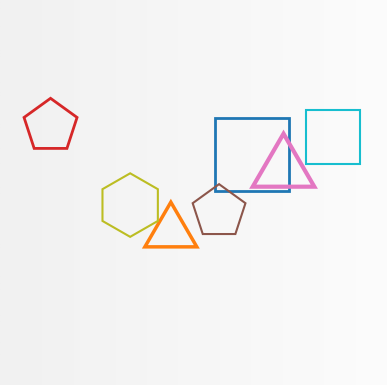[{"shape": "square", "thickness": 2, "radius": 0.48, "center": [0.651, 0.598]}, {"shape": "triangle", "thickness": 2.5, "radius": 0.39, "center": [0.441, 0.397]}, {"shape": "pentagon", "thickness": 2, "radius": 0.36, "center": [0.13, 0.673]}, {"shape": "pentagon", "thickness": 1.5, "radius": 0.36, "center": [0.565, 0.45]}, {"shape": "triangle", "thickness": 3, "radius": 0.46, "center": [0.732, 0.561]}, {"shape": "hexagon", "thickness": 1.5, "radius": 0.41, "center": [0.336, 0.467]}, {"shape": "square", "thickness": 1.5, "radius": 0.35, "center": [0.86, 0.644]}]